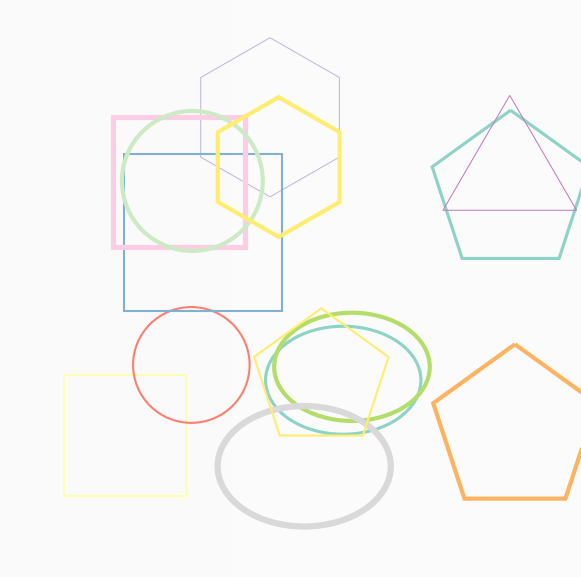[{"shape": "oval", "thickness": 1.5, "radius": 0.67, "center": [0.59, 0.341]}, {"shape": "pentagon", "thickness": 1.5, "radius": 0.71, "center": [0.878, 0.666]}, {"shape": "square", "thickness": 1, "radius": 0.52, "center": [0.215, 0.245]}, {"shape": "hexagon", "thickness": 0.5, "radius": 0.69, "center": [0.465, 0.796]}, {"shape": "circle", "thickness": 1, "radius": 0.5, "center": [0.329, 0.367]}, {"shape": "square", "thickness": 1, "radius": 0.68, "center": [0.349, 0.596]}, {"shape": "pentagon", "thickness": 2, "radius": 0.74, "center": [0.886, 0.255]}, {"shape": "oval", "thickness": 2, "radius": 0.67, "center": [0.606, 0.364]}, {"shape": "square", "thickness": 2.5, "radius": 0.57, "center": [0.308, 0.684]}, {"shape": "oval", "thickness": 3, "radius": 0.75, "center": [0.523, 0.192]}, {"shape": "triangle", "thickness": 0.5, "radius": 0.66, "center": [0.877, 0.701]}, {"shape": "circle", "thickness": 2, "radius": 0.61, "center": [0.331, 0.686]}, {"shape": "pentagon", "thickness": 1, "radius": 0.61, "center": [0.553, 0.343]}, {"shape": "hexagon", "thickness": 2, "radius": 0.6, "center": [0.479, 0.71]}]